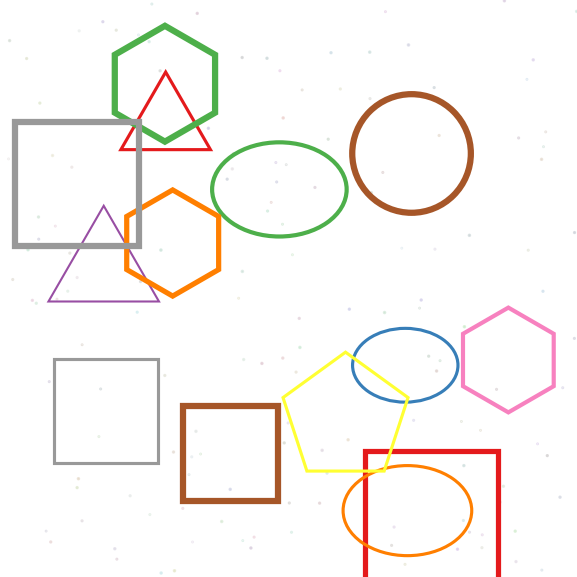[{"shape": "square", "thickness": 2.5, "radius": 0.58, "center": [0.747, 0.103]}, {"shape": "triangle", "thickness": 1.5, "radius": 0.45, "center": [0.287, 0.785]}, {"shape": "oval", "thickness": 1.5, "radius": 0.46, "center": [0.702, 0.367]}, {"shape": "hexagon", "thickness": 3, "radius": 0.5, "center": [0.286, 0.854]}, {"shape": "oval", "thickness": 2, "radius": 0.58, "center": [0.484, 0.671]}, {"shape": "triangle", "thickness": 1, "radius": 0.55, "center": [0.18, 0.532]}, {"shape": "hexagon", "thickness": 2.5, "radius": 0.46, "center": [0.299, 0.578]}, {"shape": "oval", "thickness": 1.5, "radius": 0.56, "center": [0.705, 0.115]}, {"shape": "pentagon", "thickness": 1.5, "radius": 0.57, "center": [0.598, 0.276]}, {"shape": "circle", "thickness": 3, "radius": 0.51, "center": [0.713, 0.733]}, {"shape": "square", "thickness": 3, "radius": 0.41, "center": [0.399, 0.214]}, {"shape": "hexagon", "thickness": 2, "radius": 0.45, "center": [0.88, 0.376]}, {"shape": "square", "thickness": 1.5, "radius": 0.45, "center": [0.183, 0.287]}, {"shape": "square", "thickness": 3, "radius": 0.54, "center": [0.133, 0.681]}]